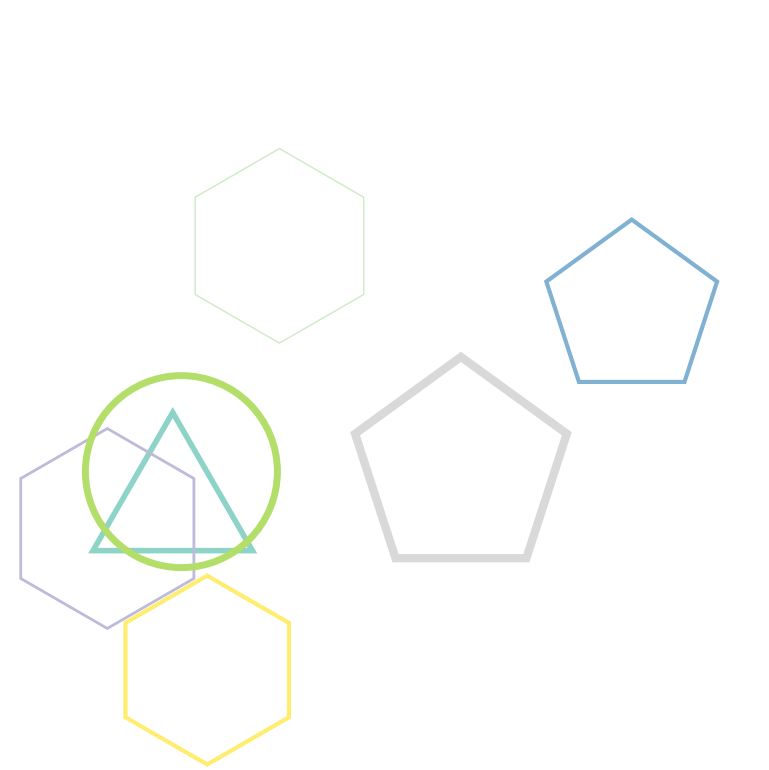[{"shape": "triangle", "thickness": 2, "radius": 0.6, "center": [0.224, 0.345]}, {"shape": "hexagon", "thickness": 1, "radius": 0.65, "center": [0.139, 0.314]}, {"shape": "pentagon", "thickness": 1.5, "radius": 0.58, "center": [0.82, 0.598]}, {"shape": "circle", "thickness": 2.5, "radius": 0.62, "center": [0.236, 0.388]}, {"shape": "pentagon", "thickness": 3, "radius": 0.72, "center": [0.599, 0.392]}, {"shape": "hexagon", "thickness": 0.5, "radius": 0.63, "center": [0.363, 0.681]}, {"shape": "hexagon", "thickness": 1.5, "radius": 0.61, "center": [0.269, 0.13]}]